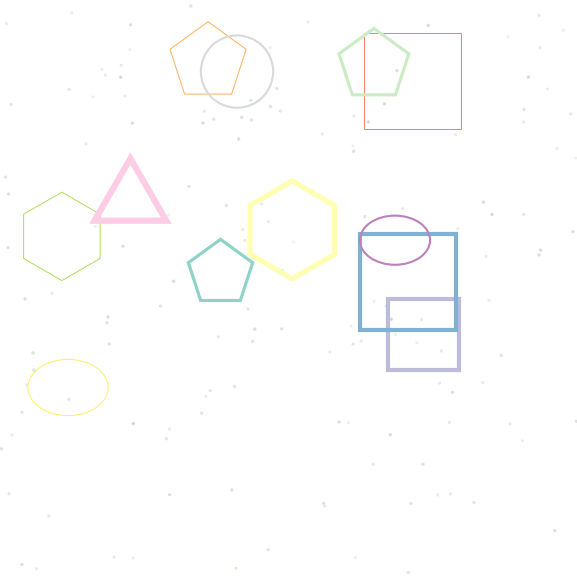[{"shape": "pentagon", "thickness": 1.5, "radius": 0.29, "center": [0.382, 0.526]}, {"shape": "hexagon", "thickness": 2.5, "radius": 0.42, "center": [0.506, 0.601]}, {"shape": "square", "thickness": 2, "radius": 0.31, "center": [0.733, 0.42]}, {"shape": "square", "thickness": 0.5, "radius": 0.42, "center": [0.714, 0.859]}, {"shape": "square", "thickness": 2, "radius": 0.42, "center": [0.706, 0.511]}, {"shape": "pentagon", "thickness": 0.5, "radius": 0.35, "center": [0.36, 0.892]}, {"shape": "hexagon", "thickness": 0.5, "radius": 0.38, "center": [0.107, 0.59]}, {"shape": "triangle", "thickness": 3, "radius": 0.36, "center": [0.226, 0.653]}, {"shape": "circle", "thickness": 1, "radius": 0.31, "center": [0.41, 0.875]}, {"shape": "oval", "thickness": 1, "radius": 0.3, "center": [0.684, 0.583]}, {"shape": "pentagon", "thickness": 1.5, "radius": 0.32, "center": [0.647, 0.886]}, {"shape": "oval", "thickness": 0.5, "radius": 0.35, "center": [0.118, 0.328]}]